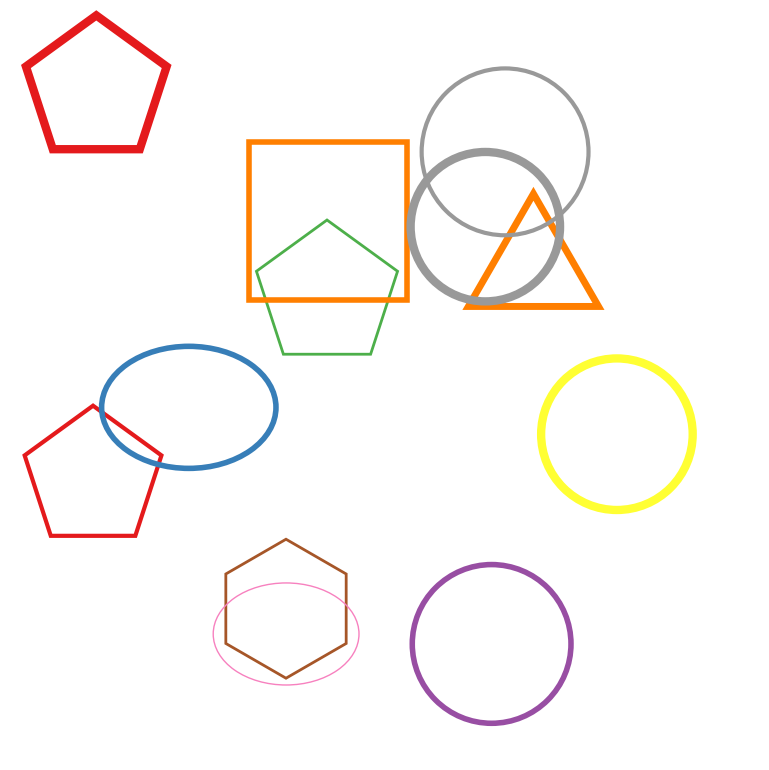[{"shape": "pentagon", "thickness": 1.5, "radius": 0.47, "center": [0.121, 0.38]}, {"shape": "pentagon", "thickness": 3, "radius": 0.48, "center": [0.125, 0.884]}, {"shape": "oval", "thickness": 2, "radius": 0.57, "center": [0.245, 0.471]}, {"shape": "pentagon", "thickness": 1, "radius": 0.48, "center": [0.425, 0.618]}, {"shape": "circle", "thickness": 2, "radius": 0.52, "center": [0.638, 0.164]}, {"shape": "triangle", "thickness": 2.5, "radius": 0.49, "center": [0.693, 0.651]}, {"shape": "square", "thickness": 2, "radius": 0.51, "center": [0.426, 0.713]}, {"shape": "circle", "thickness": 3, "radius": 0.49, "center": [0.801, 0.436]}, {"shape": "hexagon", "thickness": 1, "radius": 0.45, "center": [0.371, 0.209]}, {"shape": "oval", "thickness": 0.5, "radius": 0.47, "center": [0.372, 0.177]}, {"shape": "circle", "thickness": 3, "radius": 0.49, "center": [0.63, 0.706]}, {"shape": "circle", "thickness": 1.5, "radius": 0.54, "center": [0.656, 0.803]}]